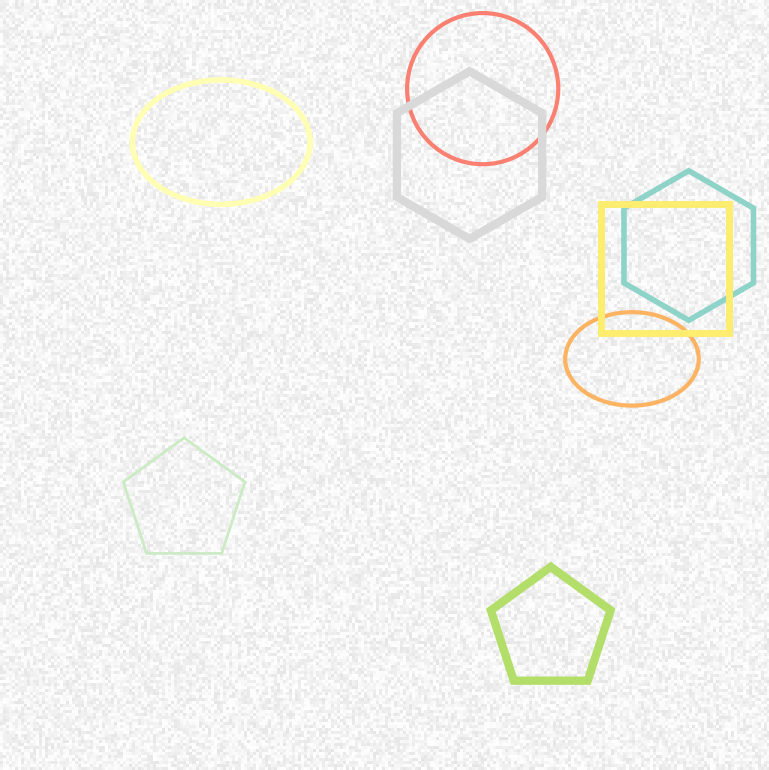[{"shape": "hexagon", "thickness": 2, "radius": 0.49, "center": [0.894, 0.681]}, {"shape": "oval", "thickness": 2, "radius": 0.58, "center": [0.287, 0.815]}, {"shape": "circle", "thickness": 1.5, "radius": 0.49, "center": [0.627, 0.885]}, {"shape": "oval", "thickness": 1.5, "radius": 0.43, "center": [0.821, 0.534]}, {"shape": "pentagon", "thickness": 3, "radius": 0.41, "center": [0.715, 0.182]}, {"shape": "hexagon", "thickness": 3, "radius": 0.54, "center": [0.61, 0.799]}, {"shape": "pentagon", "thickness": 1, "radius": 0.42, "center": [0.239, 0.348]}, {"shape": "square", "thickness": 2.5, "radius": 0.42, "center": [0.863, 0.651]}]